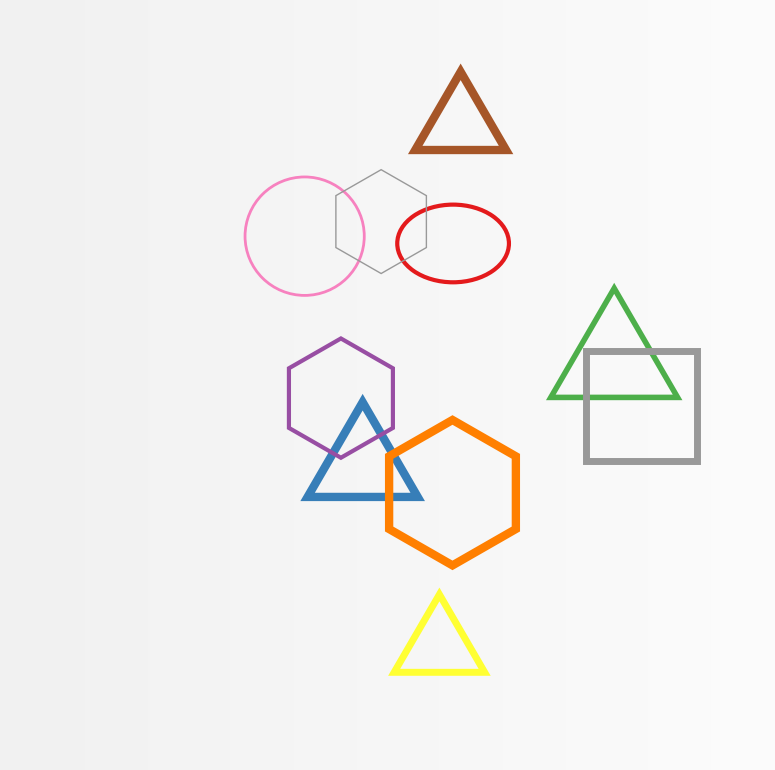[{"shape": "oval", "thickness": 1.5, "radius": 0.36, "center": [0.585, 0.684]}, {"shape": "triangle", "thickness": 3, "radius": 0.41, "center": [0.468, 0.396]}, {"shape": "triangle", "thickness": 2, "radius": 0.47, "center": [0.793, 0.531]}, {"shape": "hexagon", "thickness": 1.5, "radius": 0.39, "center": [0.44, 0.483]}, {"shape": "hexagon", "thickness": 3, "radius": 0.47, "center": [0.584, 0.36]}, {"shape": "triangle", "thickness": 2.5, "radius": 0.34, "center": [0.567, 0.161]}, {"shape": "triangle", "thickness": 3, "radius": 0.34, "center": [0.594, 0.839]}, {"shape": "circle", "thickness": 1, "radius": 0.38, "center": [0.393, 0.693]}, {"shape": "square", "thickness": 2.5, "radius": 0.36, "center": [0.828, 0.473]}, {"shape": "hexagon", "thickness": 0.5, "radius": 0.34, "center": [0.492, 0.712]}]